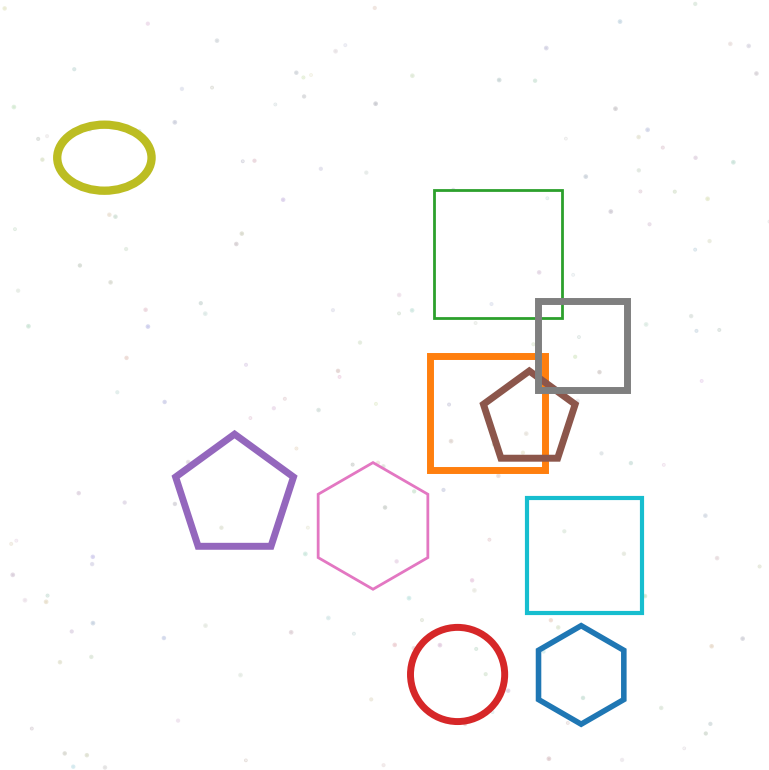[{"shape": "hexagon", "thickness": 2, "radius": 0.32, "center": [0.755, 0.123]}, {"shape": "square", "thickness": 2.5, "radius": 0.37, "center": [0.633, 0.463]}, {"shape": "square", "thickness": 1, "radius": 0.41, "center": [0.646, 0.67]}, {"shape": "circle", "thickness": 2.5, "radius": 0.31, "center": [0.594, 0.124]}, {"shape": "pentagon", "thickness": 2.5, "radius": 0.4, "center": [0.305, 0.356]}, {"shape": "pentagon", "thickness": 2.5, "radius": 0.31, "center": [0.687, 0.456]}, {"shape": "hexagon", "thickness": 1, "radius": 0.41, "center": [0.484, 0.317]}, {"shape": "square", "thickness": 2.5, "radius": 0.29, "center": [0.756, 0.551]}, {"shape": "oval", "thickness": 3, "radius": 0.31, "center": [0.136, 0.795]}, {"shape": "square", "thickness": 1.5, "radius": 0.37, "center": [0.759, 0.279]}]